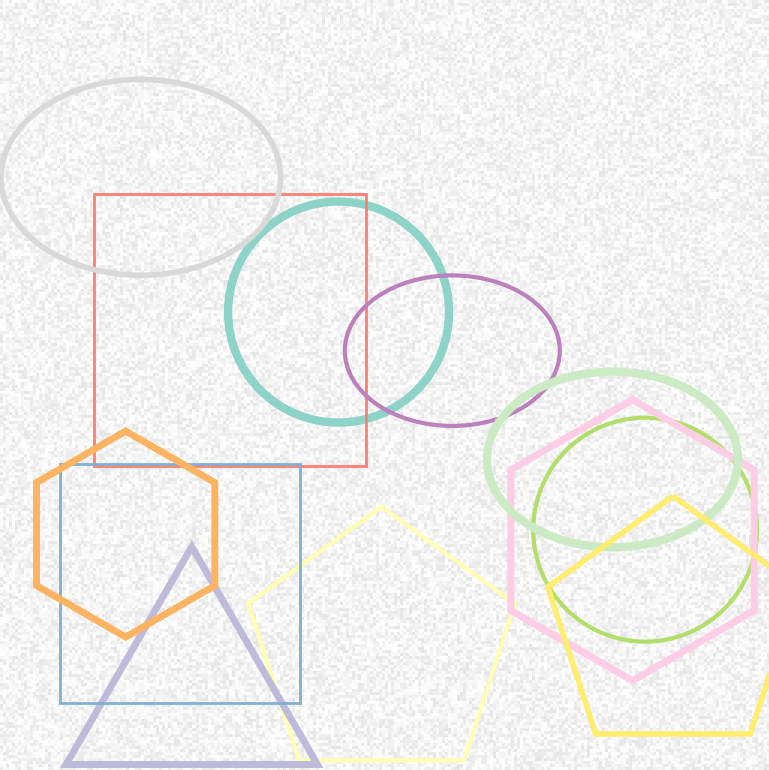[{"shape": "circle", "thickness": 3, "radius": 0.72, "center": [0.44, 0.595]}, {"shape": "pentagon", "thickness": 1.5, "radius": 0.91, "center": [0.496, 0.16]}, {"shape": "triangle", "thickness": 2.5, "radius": 0.94, "center": [0.249, 0.101]}, {"shape": "square", "thickness": 1, "radius": 0.88, "center": [0.298, 0.571]}, {"shape": "square", "thickness": 1, "radius": 0.78, "center": [0.234, 0.242]}, {"shape": "hexagon", "thickness": 2.5, "radius": 0.67, "center": [0.163, 0.306]}, {"shape": "circle", "thickness": 1.5, "radius": 0.73, "center": [0.838, 0.312]}, {"shape": "hexagon", "thickness": 2.5, "radius": 0.91, "center": [0.821, 0.298]}, {"shape": "oval", "thickness": 2, "radius": 0.91, "center": [0.183, 0.77]}, {"shape": "oval", "thickness": 1.5, "radius": 0.7, "center": [0.587, 0.545]}, {"shape": "oval", "thickness": 3, "radius": 0.81, "center": [0.796, 0.403]}, {"shape": "pentagon", "thickness": 2, "radius": 0.85, "center": [0.874, 0.185]}]